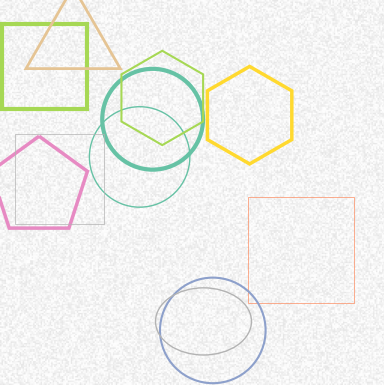[{"shape": "circle", "thickness": 3, "radius": 0.65, "center": [0.396, 0.69]}, {"shape": "circle", "thickness": 1, "radius": 0.65, "center": [0.363, 0.592]}, {"shape": "square", "thickness": 0.5, "radius": 0.69, "center": [0.781, 0.351]}, {"shape": "circle", "thickness": 1.5, "radius": 0.69, "center": [0.553, 0.142]}, {"shape": "pentagon", "thickness": 2.5, "radius": 0.66, "center": [0.102, 0.514]}, {"shape": "hexagon", "thickness": 1.5, "radius": 0.61, "center": [0.421, 0.746]}, {"shape": "square", "thickness": 3, "radius": 0.55, "center": [0.115, 0.827]}, {"shape": "hexagon", "thickness": 2.5, "radius": 0.63, "center": [0.648, 0.701]}, {"shape": "triangle", "thickness": 2, "radius": 0.71, "center": [0.19, 0.893]}, {"shape": "square", "thickness": 0.5, "radius": 0.58, "center": [0.155, 0.535]}, {"shape": "oval", "thickness": 1, "radius": 0.62, "center": [0.529, 0.165]}]